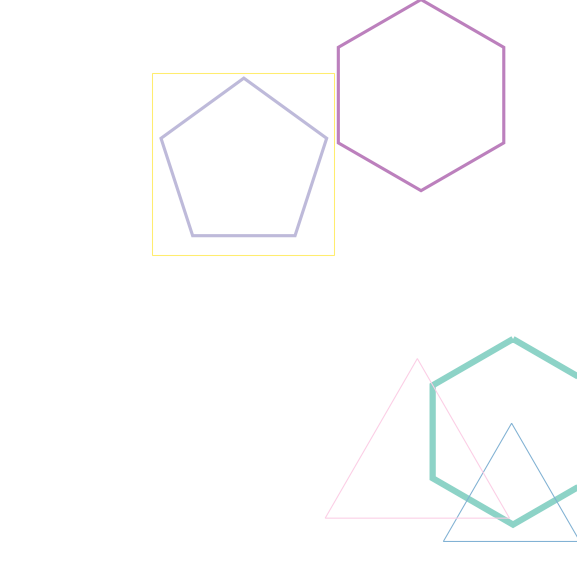[{"shape": "hexagon", "thickness": 3, "radius": 0.8, "center": [0.888, 0.251]}, {"shape": "pentagon", "thickness": 1.5, "radius": 0.75, "center": [0.422, 0.713]}, {"shape": "triangle", "thickness": 0.5, "radius": 0.68, "center": [0.886, 0.13]}, {"shape": "triangle", "thickness": 0.5, "radius": 0.92, "center": [0.723, 0.194]}, {"shape": "hexagon", "thickness": 1.5, "radius": 0.83, "center": [0.729, 0.834]}, {"shape": "square", "thickness": 0.5, "radius": 0.79, "center": [0.42, 0.716]}]